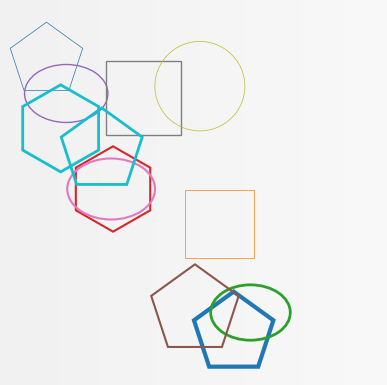[{"shape": "pentagon", "thickness": 3, "radius": 0.54, "center": [0.603, 0.135]}, {"shape": "pentagon", "thickness": 0.5, "radius": 0.49, "center": [0.12, 0.844]}, {"shape": "square", "thickness": 0.5, "radius": 0.44, "center": [0.567, 0.419]}, {"shape": "oval", "thickness": 2, "radius": 0.51, "center": [0.646, 0.188]}, {"shape": "hexagon", "thickness": 1.5, "radius": 0.55, "center": [0.292, 0.509]}, {"shape": "oval", "thickness": 1, "radius": 0.54, "center": [0.171, 0.757]}, {"shape": "pentagon", "thickness": 1.5, "radius": 0.59, "center": [0.503, 0.195]}, {"shape": "oval", "thickness": 1.5, "radius": 0.57, "center": [0.287, 0.509]}, {"shape": "square", "thickness": 1, "radius": 0.48, "center": [0.37, 0.745]}, {"shape": "circle", "thickness": 0.5, "radius": 0.58, "center": [0.516, 0.776]}, {"shape": "pentagon", "thickness": 2, "radius": 0.55, "center": [0.263, 0.61]}, {"shape": "hexagon", "thickness": 2, "radius": 0.57, "center": [0.156, 0.667]}]